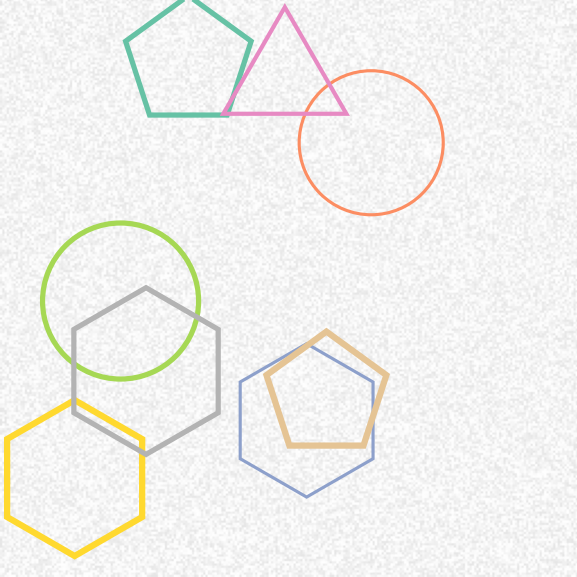[{"shape": "pentagon", "thickness": 2.5, "radius": 0.57, "center": [0.326, 0.892]}, {"shape": "circle", "thickness": 1.5, "radius": 0.62, "center": [0.643, 0.752]}, {"shape": "hexagon", "thickness": 1.5, "radius": 0.66, "center": [0.531, 0.271]}, {"shape": "triangle", "thickness": 2, "radius": 0.62, "center": [0.493, 0.864]}, {"shape": "circle", "thickness": 2.5, "radius": 0.68, "center": [0.209, 0.478]}, {"shape": "hexagon", "thickness": 3, "radius": 0.67, "center": [0.129, 0.171]}, {"shape": "pentagon", "thickness": 3, "radius": 0.55, "center": [0.565, 0.316]}, {"shape": "hexagon", "thickness": 2.5, "radius": 0.72, "center": [0.253, 0.357]}]